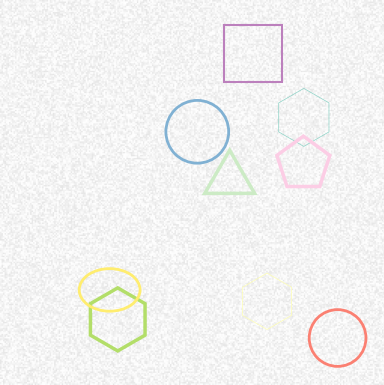[{"shape": "hexagon", "thickness": 0.5, "radius": 0.38, "center": [0.789, 0.695]}, {"shape": "hexagon", "thickness": 0.5, "radius": 0.37, "center": [0.694, 0.217]}, {"shape": "circle", "thickness": 2, "radius": 0.37, "center": [0.877, 0.122]}, {"shape": "circle", "thickness": 2, "radius": 0.41, "center": [0.512, 0.658]}, {"shape": "hexagon", "thickness": 2.5, "radius": 0.41, "center": [0.306, 0.17]}, {"shape": "pentagon", "thickness": 2.5, "radius": 0.36, "center": [0.788, 0.574]}, {"shape": "square", "thickness": 1.5, "radius": 0.38, "center": [0.657, 0.861]}, {"shape": "triangle", "thickness": 2.5, "radius": 0.37, "center": [0.597, 0.535]}, {"shape": "oval", "thickness": 2, "radius": 0.4, "center": [0.285, 0.247]}]